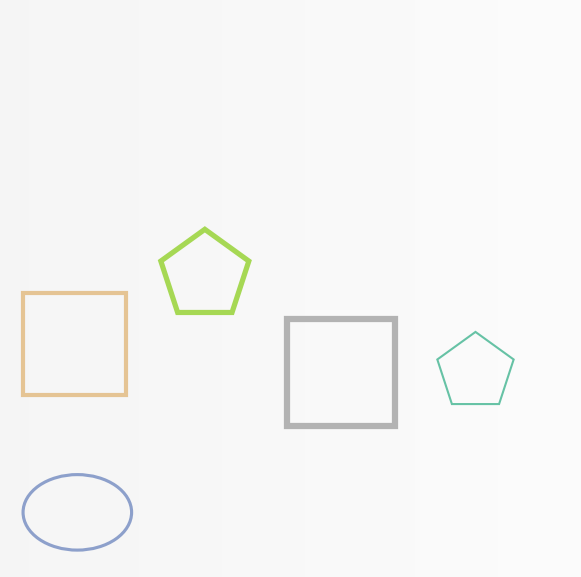[{"shape": "pentagon", "thickness": 1, "radius": 0.35, "center": [0.818, 0.355]}, {"shape": "oval", "thickness": 1.5, "radius": 0.47, "center": [0.133, 0.112]}, {"shape": "pentagon", "thickness": 2.5, "radius": 0.4, "center": [0.352, 0.522]}, {"shape": "square", "thickness": 2, "radius": 0.44, "center": [0.129, 0.404]}, {"shape": "square", "thickness": 3, "radius": 0.46, "center": [0.587, 0.354]}]